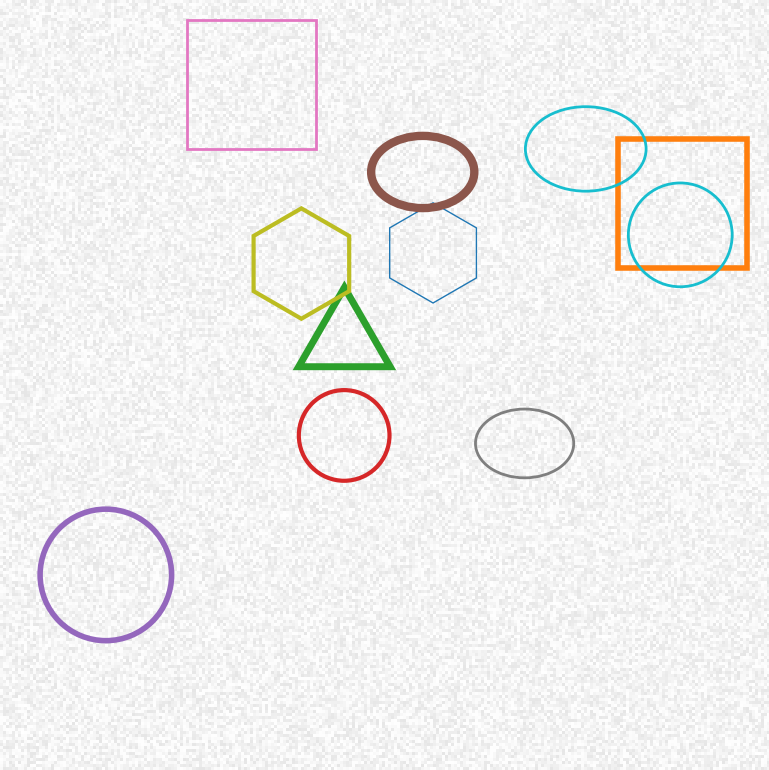[{"shape": "hexagon", "thickness": 0.5, "radius": 0.33, "center": [0.562, 0.672]}, {"shape": "square", "thickness": 2, "radius": 0.42, "center": [0.886, 0.736]}, {"shape": "triangle", "thickness": 2.5, "radius": 0.34, "center": [0.447, 0.558]}, {"shape": "circle", "thickness": 1.5, "radius": 0.29, "center": [0.447, 0.434]}, {"shape": "circle", "thickness": 2, "radius": 0.43, "center": [0.137, 0.253]}, {"shape": "oval", "thickness": 3, "radius": 0.34, "center": [0.549, 0.777]}, {"shape": "square", "thickness": 1, "radius": 0.42, "center": [0.327, 0.89]}, {"shape": "oval", "thickness": 1, "radius": 0.32, "center": [0.681, 0.424]}, {"shape": "hexagon", "thickness": 1.5, "radius": 0.36, "center": [0.391, 0.658]}, {"shape": "circle", "thickness": 1, "radius": 0.34, "center": [0.883, 0.695]}, {"shape": "oval", "thickness": 1, "radius": 0.39, "center": [0.761, 0.807]}]